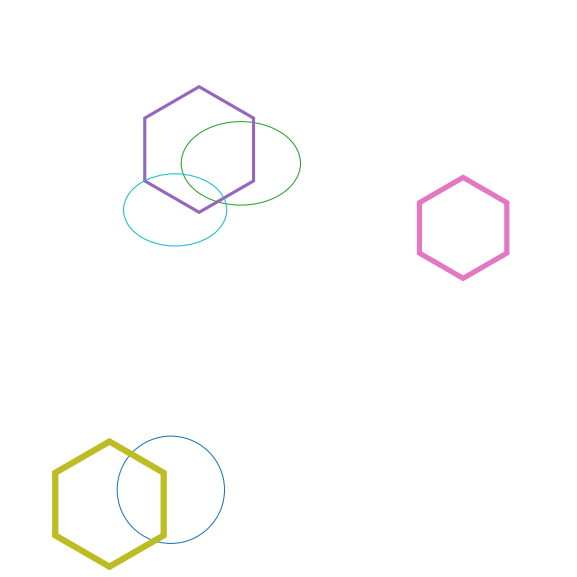[{"shape": "circle", "thickness": 0.5, "radius": 0.46, "center": [0.296, 0.151]}, {"shape": "oval", "thickness": 0.5, "radius": 0.52, "center": [0.417, 0.716]}, {"shape": "hexagon", "thickness": 1.5, "radius": 0.54, "center": [0.345, 0.74]}, {"shape": "hexagon", "thickness": 2.5, "radius": 0.44, "center": [0.802, 0.605]}, {"shape": "hexagon", "thickness": 3, "radius": 0.54, "center": [0.19, 0.126]}, {"shape": "oval", "thickness": 0.5, "radius": 0.45, "center": [0.303, 0.636]}]